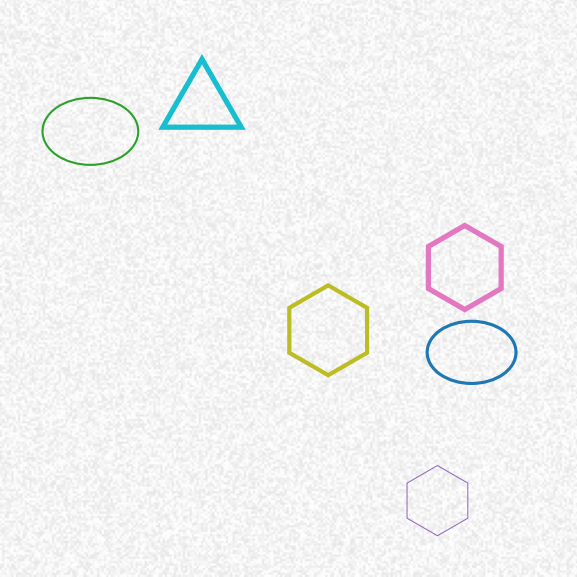[{"shape": "oval", "thickness": 1.5, "radius": 0.38, "center": [0.817, 0.389]}, {"shape": "oval", "thickness": 1, "radius": 0.41, "center": [0.156, 0.772]}, {"shape": "hexagon", "thickness": 0.5, "radius": 0.3, "center": [0.757, 0.132]}, {"shape": "hexagon", "thickness": 2.5, "radius": 0.36, "center": [0.805, 0.536]}, {"shape": "hexagon", "thickness": 2, "radius": 0.39, "center": [0.568, 0.427]}, {"shape": "triangle", "thickness": 2.5, "radius": 0.39, "center": [0.35, 0.818]}]